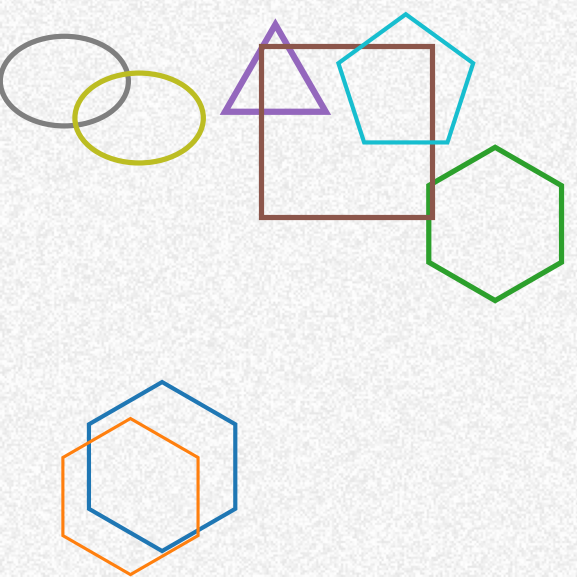[{"shape": "hexagon", "thickness": 2, "radius": 0.73, "center": [0.281, 0.191]}, {"shape": "hexagon", "thickness": 1.5, "radius": 0.68, "center": [0.226, 0.139]}, {"shape": "hexagon", "thickness": 2.5, "radius": 0.66, "center": [0.857, 0.611]}, {"shape": "triangle", "thickness": 3, "radius": 0.5, "center": [0.477, 0.856]}, {"shape": "square", "thickness": 2.5, "radius": 0.74, "center": [0.599, 0.772]}, {"shape": "oval", "thickness": 2.5, "radius": 0.55, "center": [0.111, 0.859]}, {"shape": "oval", "thickness": 2.5, "radius": 0.56, "center": [0.241, 0.795]}, {"shape": "pentagon", "thickness": 2, "radius": 0.61, "center": [0.703, 0.852]}]